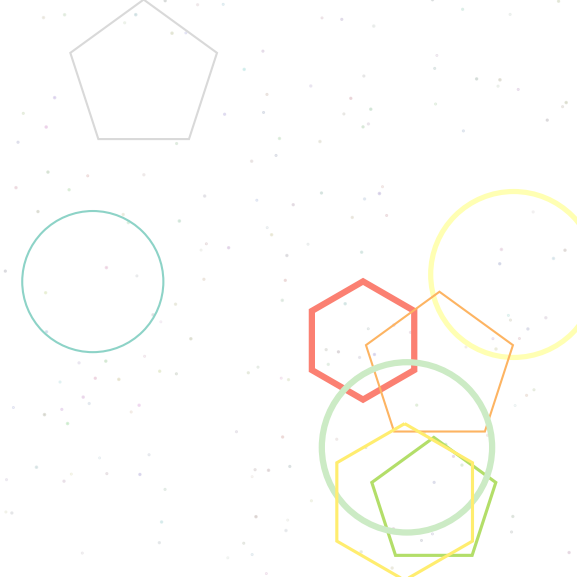[{"shape": "circle", "thickness": 1, "radius": 0.61, "center": [0.161, 0.512]}, {"shape": "circle", "thickness": 2.5, "radius": 0.72, "center": [0.889, 0.524]}, {"shape": "hexagon", "thickness": 3, "radius": 0.51, "center": [0.629, 0.41]}, {"shape": "pentagon", "thickness": 1, "radius": 0.67, "center": [0.761, 0.36]}, {"shape": "pentagon", "thickness": 1.5, "radius": 0.56, "center": [0.751, 0.129]}, {"shape": "pentagon", "thickness": 1, "radius": 0.67, "center": [0.249, 0.866]}, {"shape": "circle", "thickness": 3, "radius": 0.74, "center": [0.705, 0.224]}, {"shape": "hexagon", "thickness": 1.5, "radius": 0.68, "center": [0.701, 0.13]}]